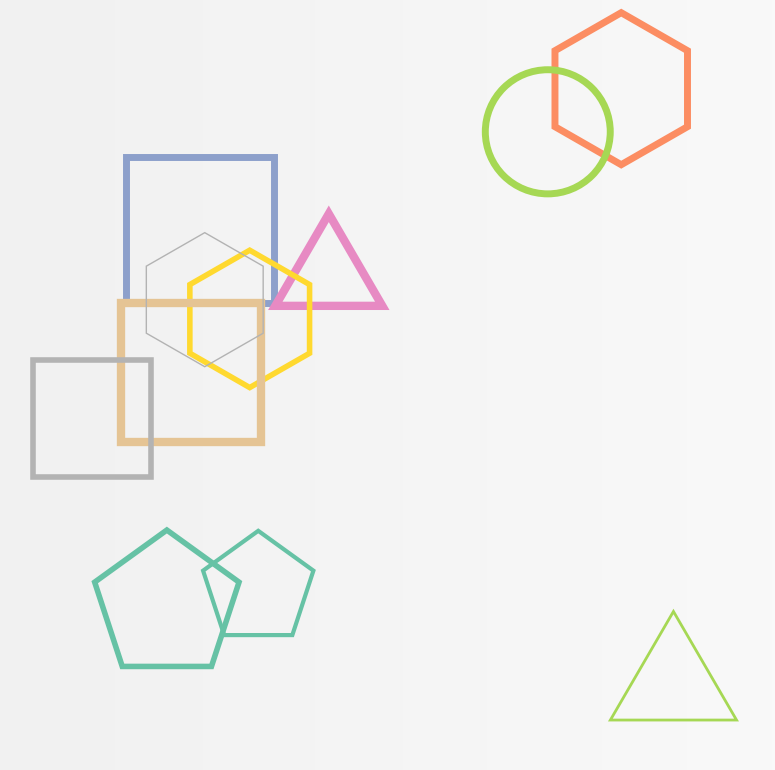[{"shape": "pentagon", "thickness": 1.5, "radius": 0.37, "center": [0.333, 0.236]}, {"shape": "pentagon", "thickness": 2, "radius": 0.49, "center": [0.215, 0.214]}, {"shape": "hexagon", "thickness": 2.5, "radius": 0.49, "center": [0.802, 0.885]}, {"shape": "square", "thickness": 2.5, "radius": 0.48, "center": [0.258, 0.701]}, {"shape": "triangle", "thickness": 3, "radius": 0.4, "center": [0.424, 0.643]}, {"shape": "circle", "thickness": 2.5, "radius": 0.4, "center": [0.707, 0.829]}, {"shape": "triangle", "thickness": 1, "radius": 0.47, "center": [0.869, 0.112]}, {"shape": "hexagon", "thickness": 2, "radius": 0.45, "center": [0.322, 0.586]}, {"shape": "square", "thickness": 3, "radius": 0.45, "center": [0.246, 0.516]}, {"shape": "hexagon", "thickness": 0.5, "radius": 0.44, "center": [0.264, 0.611]}, {"shape": "square", "thickness": 2, "radius": 0.38, "center": [0.119, 0.456]}]